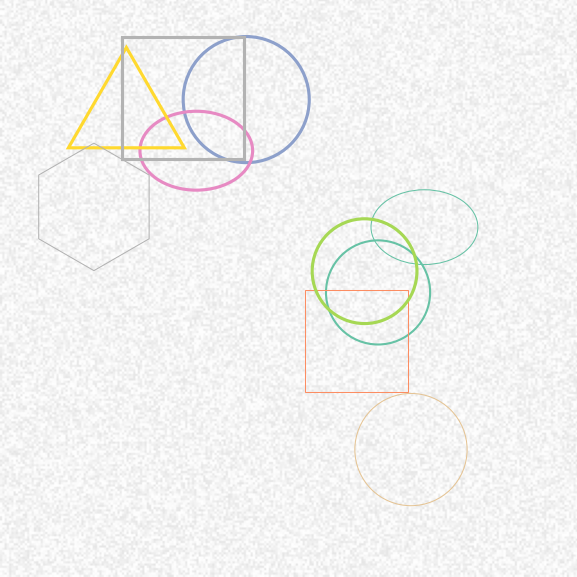[{"shape": "circle", "thickness": 1, "radius": 0.45, "center": [0.655, 0.493]}, {"shape": "oval", "thickness": 0.5, "radius": 0.46, "center": [0.735, 0.606]}, {"shape": "square", "thickness": 0.5, "radius": 0.44, "center": [0.617, 0.409]}, {"shape": "circle", "thickness": 1.5, "radius": 0.55, "center": [0.426, 0.827]}, {"shape": "oval", "thickness": 1.5, "radius": 0.49, "center": [0.34, 0.738]}, {"shape": "circle", "thickness": 1.5, "radius": 0.45, "center": [0.631, 0.53]}, {"shape": "triangle", "thickness": 1.5, "radius": 0.58, "center": [0.219, 0.801]}, {"shape": "circle", "thickness": 0.5, "radius": 0.49, "center": [0.712, 0.221]}, {"shape": "hexagon", "thickness": 0.5, "radius": 0.55, "center": [0.163, 0.641]}, {"shape": "square", "thickness": 1.5, "radius": 0.53, "center": [0.317, 0.829]}]